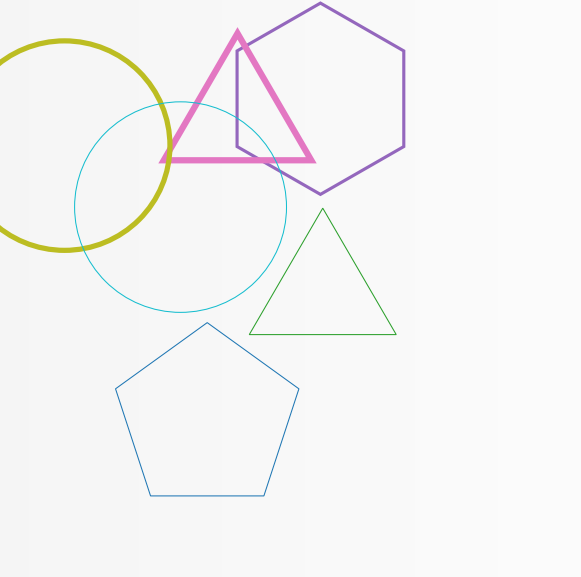[{"shape": "pentagon", "thickness": 0.5, "radius": 0.83, "center": [0.356, 0.275]}, {"shape": "triangle", "thickness": 0.5, "radius": 0.73, "center": [0.555, 0.493]}, {"shape": "hexagon", "thickness": 1.5, "radius": 0.83, "center": [0.551, 0.828]}, {"shape": "triangle", "thickness": 3, "radius": 0.73, "center": [0.409, 0.795]}, {"shape": "circle", "thickness": 2.5, "radius": 0.91, "center": [0.111, 0.747]}, {"shape": "circle", "thickness": 0.5, "radius": 0.91, "center": [0.311, 0.641]}]